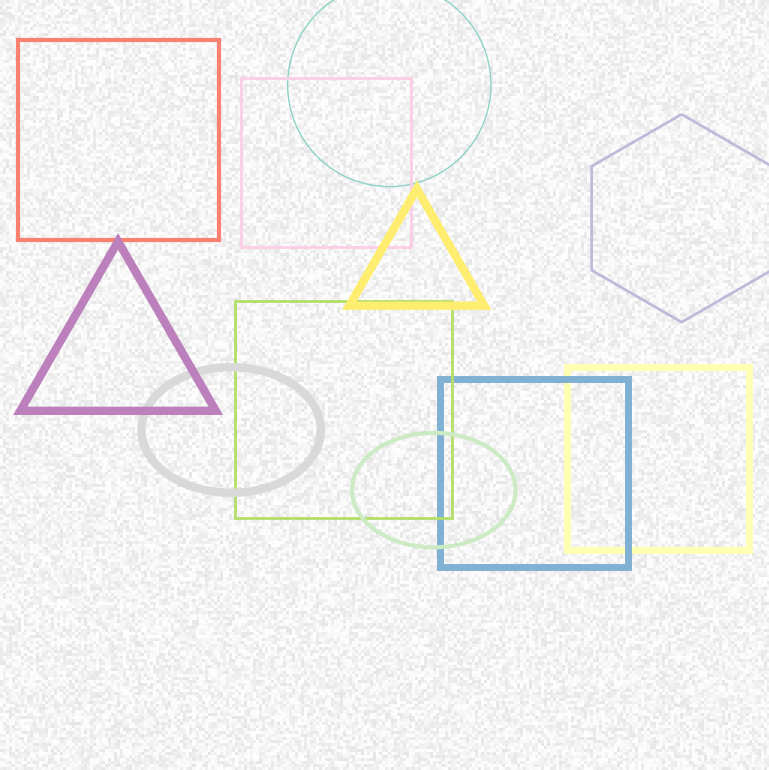[{"shape": "circle", "thickness": 0.5, "radius": 0.66, "center": [0.506, 0.89]}, {"shape": "square", "thickness": 2.5, "radius": 0.59, "center": [0.855, 0.404]}, {"shape": "hexagon", "thickness": 1, "radius": 0.67, "center": [0.885, 0.717]}, {"shape": "square", "thickness": 1.5, "radius": 0.65, "center": [0.154, 0.818]}, {"shape": "square", "thickness": 2.5, "radius": 0.61, "center": [0.694, 0.386]}, {"shape": "square", "thickness": 1, "radius": 0.7, "center": [0.446, 0.468]}, {"shape": "square", "thickness": 1, "radius": 0.55, "center": [0.424, 0.789]}, {"shape": "oval", "thickness": 3, "radius": 0.58, "center": [0.3, 0.442]}, {"shape": "triangle", "thickness": 3, "radius": 0.73, "center": [0.153, 0.54]}, {"shape": "oval", "thickness": 1.5, "radius": 0.53, "center": [0.563, 0.364]}, {"shape": "triangle", "thickness": 3, "radius": 0.51, "center": [0.541, 0.654]}]